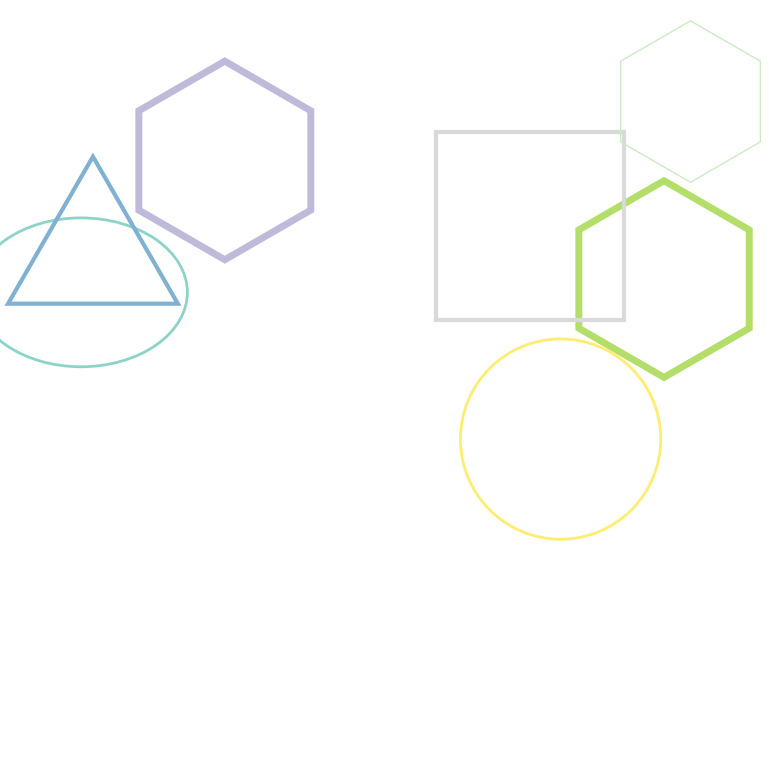[{"shape": "oval", "thickness": 1, "radius": 0.69, "center": [0.105, 0.62]}, {"shape": "hexagon", "thickness": 2.5, "radius": 0.64, "center": [0.292, 0.792]}, {"shape": "triangle", "thickness": 1.5, "radius": 0.64, "center": [0.121, 0.669]}, {"shape": "hexagon", "thickness": 2.5, "radius": 0.64, "center": [0.862, 0.638]}, {"shape": "square", "thickness": 1.5, "radius": 0.61, "center": [0.688, 0.706]}, {"shape": "hexagon", "thickness": 0.5, "radius": 0.52, "center": [0.897, 0.868]}, {"shape": "circle", "thickness": 1, "radius": 0.65, "center": [0.728, 0.43]}]